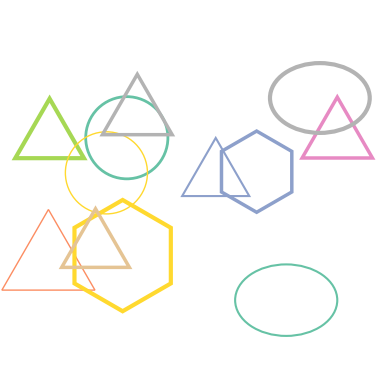[{"shape": "circle", "thickness": 2, "radius": 0.53, "center": [0.329, 0.642]}, {"shape": "oval", "thickness": 1.5, "radius": 0.66, "center": [0.743, 0.22]}, {"shape": "triangle", "thickness": 1, "radius": 0.7, "center": [0.126, 0.316]}, {"shape": "hexagon", "thickness": 2.5, "radius": 0.53, "center": [0.667, 0.554]}, {"shape": "triangle", "thickness": 1.5, "radius": 0.5, "center": [0.56, 0.541]}, {"shape": "triangle", "thickness": 2.5, "radius": 0.53, "center": [0.876, 0.642]}, {"shape": "triangle", "thickness": 3, "radius": 0.52, "center": [0.129, 0.641]}, {"shape": "hexagon", "thickness": 3, "radius": 0.72, "center": [0.319, 0.336]}, {"shape": "circle", "thickness": 1, "radius": 0.53, "center": [0.276, 0.551]}, {"shape": "triangle", "thickness": 2.5, "radius": 0.51, "center": [0.248, 0.356]}, {"shape": "oval", "thickness": 3, "radius": 0.65, "center": [0.831, 0.745]}, {"shape": "triangle", "thickness": 2.5, "radius": 0.52, "center": [0.357, 0.702]}]